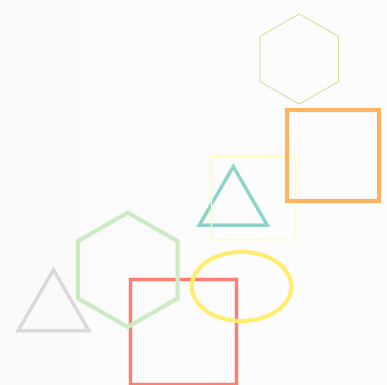[{"shape": "triangle", "thickness": 2.5, "radius": 0.51, "center": [0.602, 0.466]}, {"shape": "square", "thickness": 1, "radius": 0.54, "center": [0.653, 0.486]}, {"shape": "square", "thickness": 2.5, "radius": 0.68, "center": [0.473, 0.139]}, {"shape": "square", "thickness": 3, "radius": 0.59, "center": [0.86, 0.595]}, {"shape": "hexagon", "thickness": 0.5, "radius": 0.59, "center": [0.772, 0.847]}, {"shape": "triangle", "thickness": 2.5, "radius": 0.53, "center": [0.138, 0.194]}, {"shape": "hexagon", "thickness": 3, "radius": 0.74, "center": [0.33, 0.299]}, {"shape": "oval", "thickness": 3, "radius": 0.64, "center": [0.623, 0.256]}]